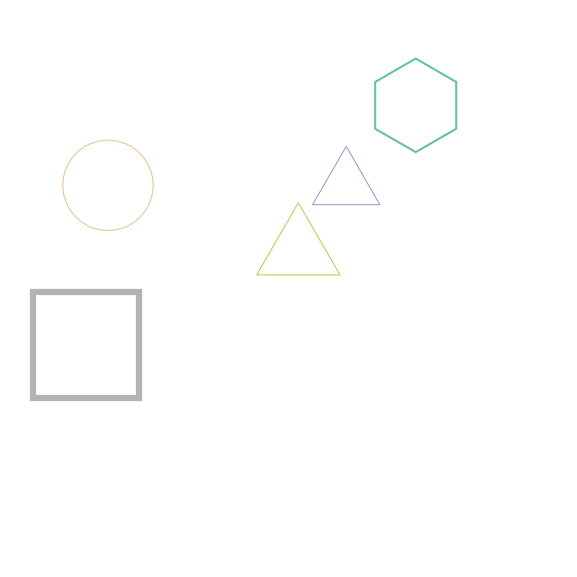[{"shape": "hexagon", "thickness": 1, "radius": 0.41, "center": [0.72, 0.817]}, {"shape": "triangle", "thickness": 0.5, "radius": 0.34, "center": [0.6, 0.678]}, {"shape": "triangle", "thickness": 0.5, "radius": 0.42, "center": [0.517, 0.565]}, {"shape": "circle", "thickness": 0.5, "radius": 0.39, "center": [0.187, 0.678]}, {"shape": "square", "thickness": 3, "radius": 0.46, "center": [0.149, 0.402]}]